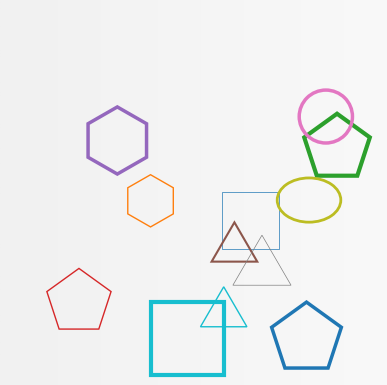[{"shape": "square", "thickness": 0.5, "radius": 0.37, "center": [0.645, 0.428]}, {"shape": "pentagon", "thickness": 2.5, "radius": 0.47, "center": [0.791, 0.121]}, {"shape": "hexagon", "thickness": 1, "radius": 0.34, "center": [0.388, 0.478]}, {"shape": "pentagon", "thickness": 3, "radius": 0.45, "center": [0.87, 0.616]}, {"shape": "pentagon", "thickness": 1, "radius": 0.44, "center": [0.204, 0.216]}, {"shape": "hexagon", "thickness": 2.5, "radius": 0.44, "center": [0.303, 0.635]}, {"shape": "triangle", "thickness": 1.5, "radius": 0.34, "center": [0.605, 0.354]}, {"shape": "circle", "thickness": 2.5, "radius": 0.34, "center": [0.841, 0.697]}, {"shape": "triangle", "thickness": 0.5, "radius": 0.43, "center": [0.676, 0.303]}, {"shape": "oval", "thickness": 2, "radius": 0.41, "center": [0.797, 0.48]}, {"shape": "square", "thickness": 3, "radius": 0.47, "center": [0.483, 0.122]}, {"shape": "triangle", "thickness": 1, "radius": 0.35, "center": [0.577, 0.186]}]